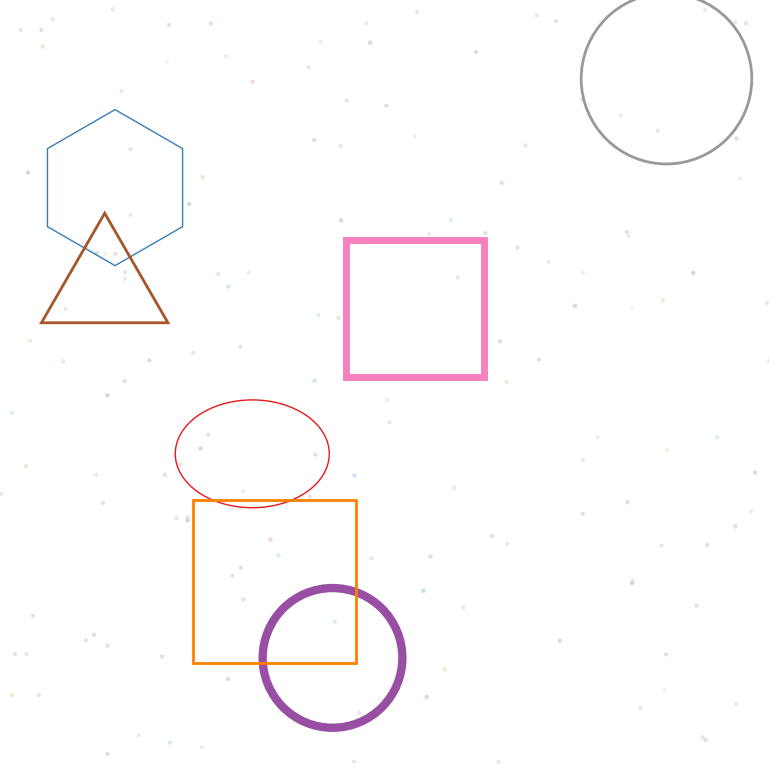[{"shape": "oval", "thickness": 0.5, "radius": 0.5, "center": [0.328, 0.411]}, {"shape": "hexagon", "thickness": 0.5, "radius": 0.51, "center": [0.149, 0.756]}, {"shape": "circle", "thickness": 3, "radius": 0.45, "center": [0.432, 0.146]}, {"shape": "square", "thickness": 1, "radius": 0.53, "center": [0.357, 0.245]}, {"shape": "triangle", "thickness": 1, "radius": 0.47, "center": [0.136, 0.628]}, {"shape": "square", "thickness": 2.5, "radius": 0.45, "center": [0.539, 0.6]}, {"shape": "circle", "thickness": 1, "radius": 0.55, "center": [0.866, 0.898]}]